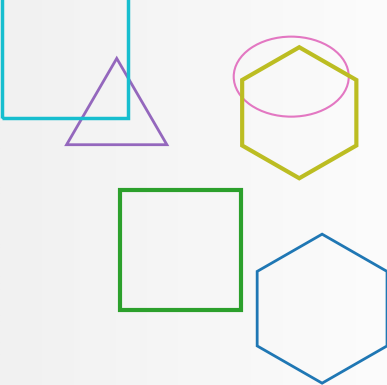[{"shape": "hexagon", "thickness": 2, "radius": 0.97, "center": [0.831, 0.198]}, {"shape": "square", "thickness": 3, "radius": 0.78, "center": [0.465, 0.351]}, {"shape": "triangle", "thickness": 2, "radius": 0.75, "center": [0.301, 0.699]}, {"shape": "oval", "thickness": 1.5, "radius": 0.74, "center": [0.752, 0.801]}, {"shape": "hexagon", "thickness": 3, "radius": 0.85, "center": [0.772, 0.707]}, {"shape": "square", "thickness": 2.5, "radius": 0.81, "center": [0.167, 0.856]}]